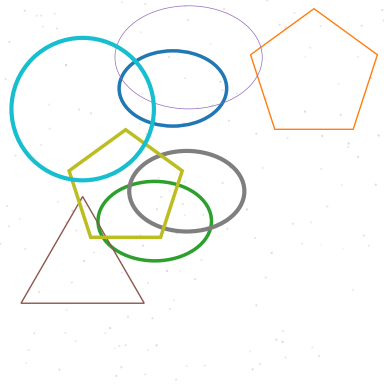[{"shape": "oval", "thickness": 2.5, "radius": 0.7, "center": [0.449, 0.77]}, {"shape": "pentagon", "thickness": 1, "radius": 0.87, "center": [0.816, 0.804]}, {"shape": "oval", "thickness": 2.5, "radius": 0.74, "center": [0.402, 0.426]}, {"shape": "oval", "thickness": 0.5, "radius": 0.96, "center": [0.49, 0.851]}, {"shape": "triangle", "thickness": 1, "radius": 0.92, "center": [0.215, 0.305]}, {"shape": "oval", "thickness": 3, "radius": 0.75, "center": [0.485, 0.503]}, {"shape": "pentagon", "thickness": 2.5, "radius": 0.77, "center": [0.326, 0.509]}, {"shape": "circle", "thickness": 3, "radius": 0.93, "center": [0.215, 0.717]}]